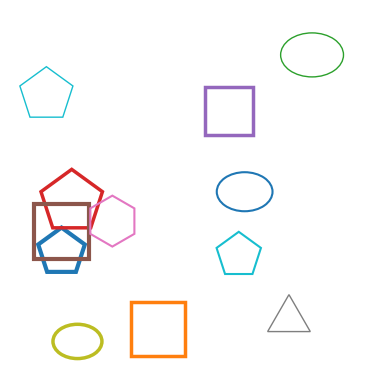[{"shape": "oval", "thickness": 1.5, "radius": 0.36, "center": [0.635, 0.502]}, {"shape": "pentagon", "thickness": 3, "radius": 0.32, "center": [0.16, 0.345]}, {"shape": "square", "thickness": 2.5, "radius": 0.35, "center": [0.41, 0.146]}, {"shape": "oval", "thickness": 1, "radius": 0.41, "center": [0.811, 0.857]}, {"shape": "pentagon", "thickness": 2.5, "radius": 0.42, "center": [0.186, 0.476]}, {"shape": "square", "thickness": 2.5, "radius": 0.31, "center": [0.595, 0.712]}, {"shape": "square", "thickness": 3, "radius": 0.36, "center": [0.161, 0.398]}, {"shape": "hexagon", "thickness": 1.5, "radius": 0.33, "center": [0.292, 0.426]}, {"shape": "triangle", "thickness": 1, "radius": 0.32, "center": [0.751, 0.171]}, {"shape": "oval", "thickness": 2.5, "radius": 0.32, "center": [0.201, 0.113]}, {"shape": "pentagon", "thickness": 1, "radius": 0.36, "center": [0.121, 0.754]}, {"shape": "pentagon", "thickness": 1.5, "radius": 0.3, "center": [0.62, 0.337]}]